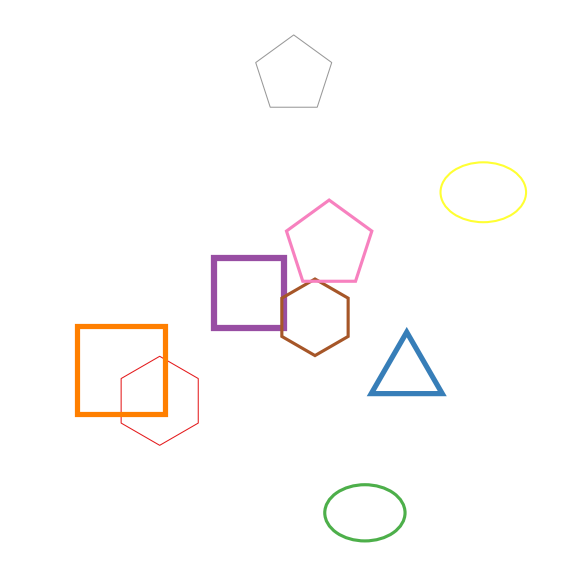[{"shape": "hexagon", "thickness": 0.5, "radius": 0.39, "center": [0.277, 0.305]}, {"shape": "triangle", "thickness": 2.5, "radius": 0.35, "center": [0.704, 0.353]}, {"shape": "oval", "thickness": 1.5, "radius": 0.35, "center": [0.632, 0.111]}, {"shape": "square", "thickness": 3, "radius": 0.3, "center": [0.431, 0.492]}, {"shape": "square", "thickness": 2.5, "radius": 0.38, "center": [0.21, 0.358]}, {"shape": "oval", "thickness": 1, "radius": 0.37, "center": [0.837, 0.666]}, {"shape": "hexagon", "thickness": 1.5, "radius": 0.33, "center": [0.545, 0.45]}, {"shape": "pentagon", "thickness": 1.5, "radius": 0.39, "center": [0.57, 0.575]}, {"shape": "pentagon", "thickness": 0.5, "radius": 0.35, "center": [0.509, 0.869]}]